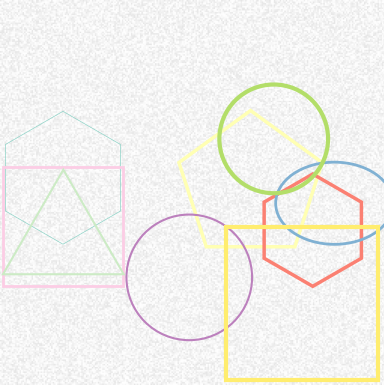[{"shape": "hexagon", "thickness": 0.5, "radius": 0.86, "center": [0.164, 0.538]}, {"shape": "pentagon", "thickness": 2.5, "radius": 0.98, "center": [0.651, 0.517]}, {"shape": "hexagon", "thickness": 2.5, "radius": 0.73, "center": [0.812, 0.402]}, {"shape": "oval", "thickness": 2, "radius": 0.76, "center": [0.868, 0.472]}, {"shape": "circle", "thickness": 3, "radius": 0.71, "center": [0.711, 0.639]}, {"shape": "square", "thickness": 2, "radius": 0.78, "center": [0.164, 0.412]}, {"shape": "circle", "thickness": 1.5, "radius": 0.82, "center": [0.492, 0.28]}, {"shape": "triangle", "thickness": 1.5, "radius": 0.91, "center": [0.165, 0.378]}, {"shape": "square", "thickness": 3, "radius": 0.99, "center": [0.784, 0.212]}]